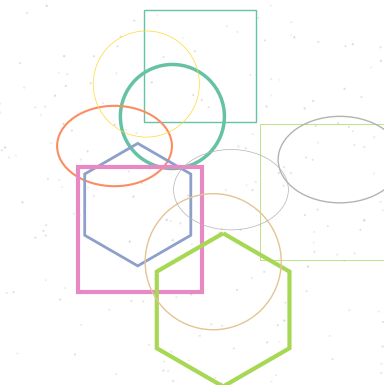[{"shape": "circle", "thickness": 2.5, "radius": 0.68, "center": [0.448, 0.697]}, {"shape": "square", "thickness": 1, "radius": 0.73, "center": [0.52, 0.829]}, {"shape": "oval", "thickness": 1.5, "radius": 0.75, "center": [0.297, 0.621]}, {"shape": "hexagon", "thickness": 2, "radius": 0.8, "center": [0.358, 0.468]}, {"shape": "square", "thickness": 3, "radius": 0.81, "center": [0.364, 0.404]}, {"shape": "square", "thickness": 0.5, "radius": 0.88, "center": [0.851, 0.501]}, {"shape": "hexagon", "thickness": 3, "radius": 0.99, "center": [0.58, 0.195]}, {"shape": "circle", "thickness": 0.5, "radius": 0.69, "center": [0.38, 0.782]}, {"shape": "circle", "thickness": 1, "radius": 0.88, "center": [0.554, 0.32]}, {"shape": "oval", "thickness": 0.5, "radius": 0.75, "center": [0.6, 0.507]}, {"shape": "oval", "thickness": 1, "radius": 0.8, "center": [0.883, 0.585]}]